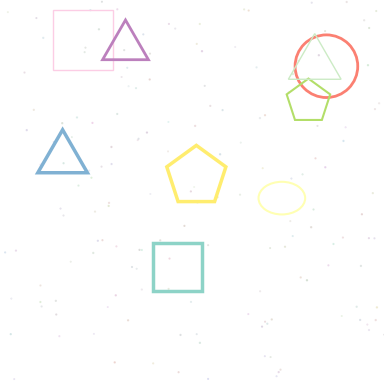[{"shape": "square", "thickness": 2.5, "radius": 0.31, "center": [0.461, 0.307]}, {"shape": "oval", "thickness": 1.5, "radius": 0.3, "center": [0.732, 0.485]}, {"shape": "circle", "thickness": 2, "radius": 0.41, "center": [0.848, 0.828]}, {"shape": "triangle", "thickness": 2.5, "radius": 0.37, "center": [0.163, 0.589]}, {"shape": "pentagon", "thickness": 1.5, "radius": 0.3, "center": [0.801, 0.736]}, {"shape": "square", "thickness": 1, "radius": 0.39, "center": [0.215, 0.896]}, {"shape": "triangle", "thickness": 2, "radius": 0.34, "center": [0.326, 0.879]}, {"shape": "triangle", "thickness": 1, "radius": 0.4, "center": [0.817, 0.834]}, {"shape": "pentagon", "thickness": 2.5, "radius": 0.4, "center": [0.51, 0.542]}]